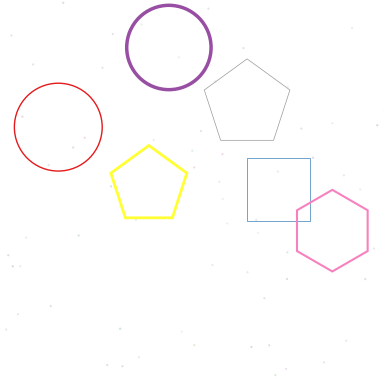[{"shape": "circle", "thickness": 1, "radius": 0.57, "center": [0.151, 0.67]}, {"shape": "square", "thickness": 0.5, "radius": 0.41, "center": [0.723, 0.509]}, {"shape": "circle", "thickness": 2.5, "radius": 0.55, "center": [0.439, 0.877]}, {"shape": "pentagon", "thickness": 2, "radius": 0.52, "center": [0.387, 0.518]}, {"shape": "hexagon", "thickness": 1.5, "radius": 0.53, "center": [0.863, 0.401]}, {"shape": "pentagon", "thickness": 0.5, "radius": 0.58, "center": [0.642, 0.73]}]